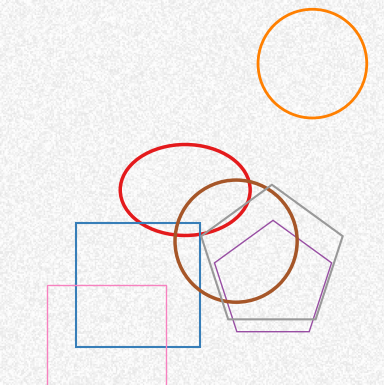[{"shape": "oval", "thickness": 2.5, "radius": 0.84, "center": [0.481, 0.507]}, {"shape": "square", "thickness": 1.5, "radius": 0.81, "center": [0.359, 0.259]}, {"shape": "pentagon", "thickness": 1, "radius": 0.8, "center": [0.709, 0.268]}, {"shape": "circle", "thickness": 2, "radius": 0.71, "center": [0.811, 0.835]}, {"shape": "circle", "thickness": 2.5, "radius": 0.79, "center": [0.613, 0.374]}, {"shape": "square", "thickness": 1, "radius": 0.77, "center": [0.276, 0.105]}, {"shape": "pentagon", "thickness": 1.5, "radius": 0.97, "center": [0.706, 0.327]}]